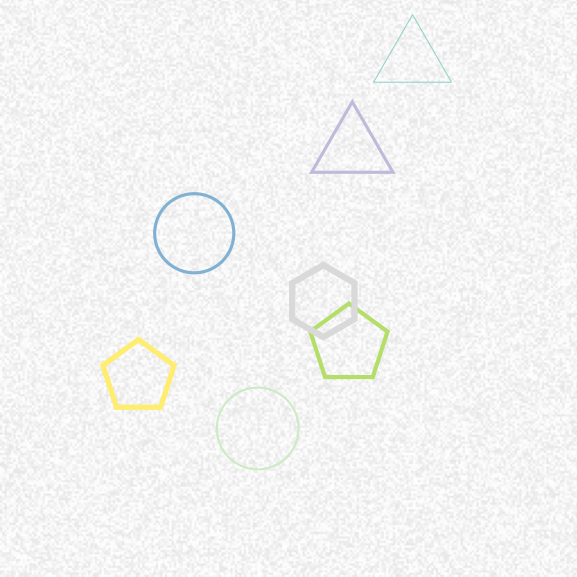[{"shape": "triangle", "thickness": 0.5, "radius": 0.39, "center": [0.714, 0.896]}, {"shape": "triangle", "thickness": 1.5, "radius": 0.41, "center": [0.61, 0.741]}, {"shape": "circle", "thickness": 1.5, "radius": 0.34, "center": [0.336, 0.595]}, {"shape": "pentagon", "thickness": 2, "radius": 0.35, "center": [0.604, 0.403]}, {"shape": "hexagon", "thickness": 3, "radius": 0.31, "center": [0.56, 0.478]}, {"shape": "circle", "thickness": 1, "radius": 0.35, "center": [0.446, 0.257]}, {"shape": "pentagon", "thickness": 2.5, "radius": 0.32, "center": [0.24, 0.346]}]